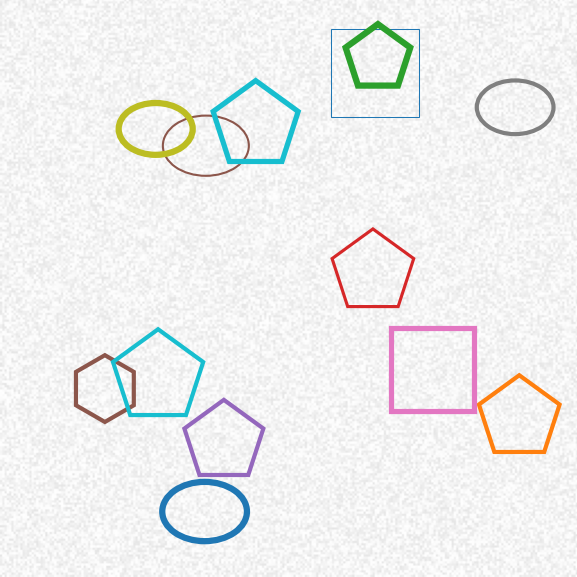[{"shape": "oval", "thickness": 3, "radius": 0.37, "center": [0.354, 0.113]}, {"shape": "square", "thickness": 0.5, "radius": 0.38, "center": [0.649, 0.873]}, {"shape": "pentagon", "thickness": 2, "radius": 0.37, "center": [0.899, 0.276]}, {"shape": "pentagon", "thickness": 3, "radius": 0.29, "center": [0.654, 0.899]}, {"shape": "pentagon", "thickness": 1.5, "radius": 0.37, "center": [0.646, 0.528]}, {"shape": "pentagon", "thickness": 2, "radius": 0.36, "center": [0.388, 0.235]}, {"shape": "oval", "thickness": 1, "radius": 0.37, "center": [0.356, 0.747]}, {"shape": "hexagon", "thickness": 2, "radius": 0.29, "center": [0.182, 0.326]}, {"shape": "square", "thickness": 2.5, "radius": 0.36, "center": [0.748, 0.359]}, {"shape": "oval", "thickness": 2, "radius": 0.33, "center": [0.892, 0.813]}, {"shape": "oval", "thickness": 3, "radius": 0.32, "center": [0.27, 0.776]}, {"shape": "pentagon", "thickness": 2, "radius": 0.41, "center": [0.274, 0.347]}, {"shape": "pentagon", "thickness": 2.5, "radius": 0.39, "center": [0.443, 0.782]}]